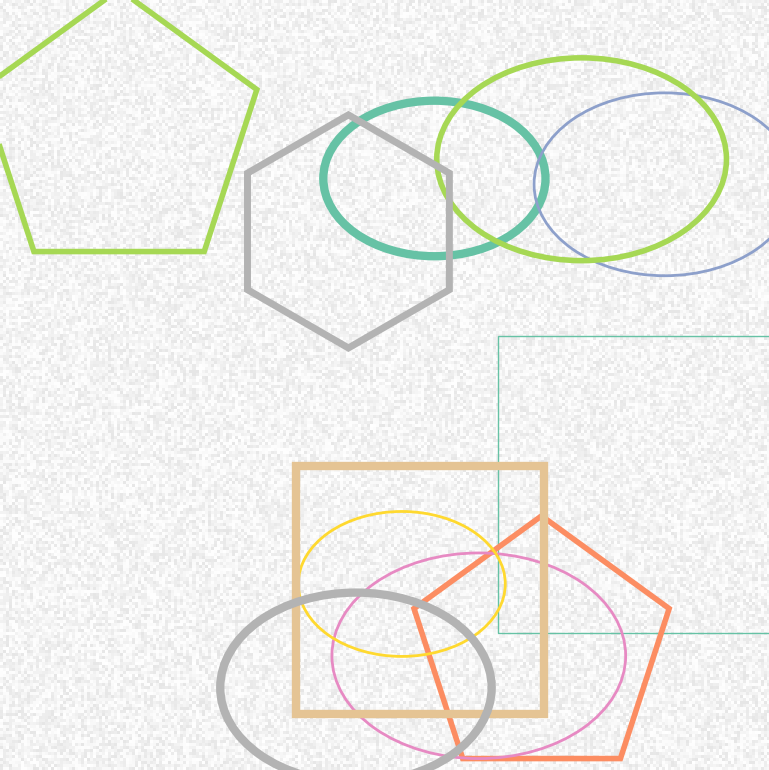[{"shape": "oval", "thickness": 3, "radius": 0.72, "center": [0.564, 0.768]}, {"shape": "square", "thickness": 0.5, "radius": 0.96, "center": [0.84, 0.37]}, {"shape": "pentagon", "thickness": 2, "radius": 0.87, "center": [0.703, 0.156]}, {"shape": "oval", "thickness": 1, "radius": 0.85, "center": [0.863, 0.761]}, {"shape": "oval", "thickness": 1, "radius": 0.95, "center": [0.622, 0.148]}, {"shape": "oval", "thickness": 2, "radius": 0.94, "center": [0.755, 0.793]}, {"shape": "pentagon", "thickness": 2, "radius": 0.94, "center": [0.155, 0.826]}, {"shape": "oval", "thickness": 1, "radius": 0.67, "center": [0.522, 0.242]}, {"shape": "square", "thickness": 3, "radius": 0.81, "center": [0.545, 0.234]}, {"shape": "oval", "thickness": 3, "radius": 0.88, "center": [0.462, 0.107]}, {"shape": "hexagon", "thickness": 2.5, "radius": 0.76, "center": [0.453, 0.699]}]